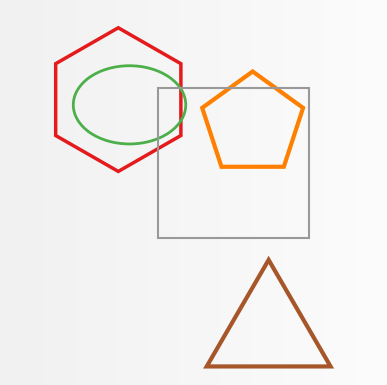[{"shape": "hexagon", "thickness": 2.5, "radius": 0.93, "center": [0.305, 0.741]}, {"shape": "oval", "thickness": 2, "radius": 0.73, "center": [0.334, 0.728]}, {"shape": "pentagon", "thickness": 3, "radius": 0.68, "center": [0.652, 0.678]}, {"shape": "triangle", "thickness": 3, "radius": 0.92, "center": [0.693, 0.14]}, {"shape": "square", "thickness": 1.5, "radius": 0.97, "center": [0.603, 0.577]}]